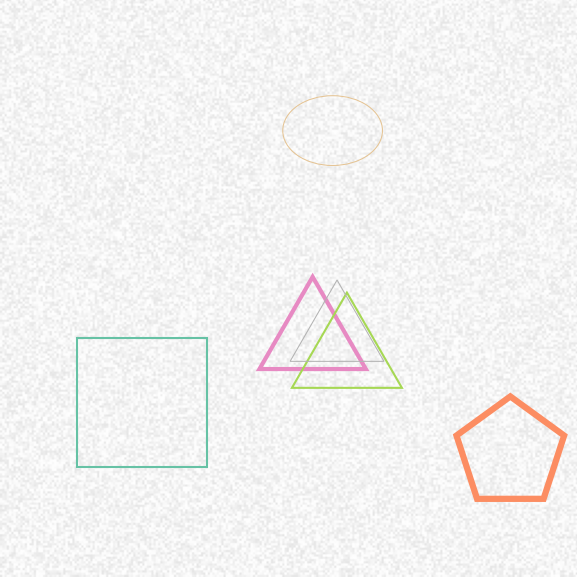[{"shape": "square", "thickness": 1, "radius": 0.56, "center": [0.246, 0.302]}, {"shape": "pentagon", "thickness": 3, "radius": 0.49, "center": [0.884, 0.215]}, {"shape": "triangle", "thickness": 2, "radius": 0.53, "center": [0.541, 0.413]}, {"shape": "triangle", "thickness": 1, "radius": 0.55, "center": [0.601, 0.383]}, {"shape": "oval", "thickness": 0.5, "radius": 0.43, "center": [0.576, 0.773]}, {"shape": "triangle", "thickness": 0.5, "radius": 0.47, "center": [0.584, 0.42]}]